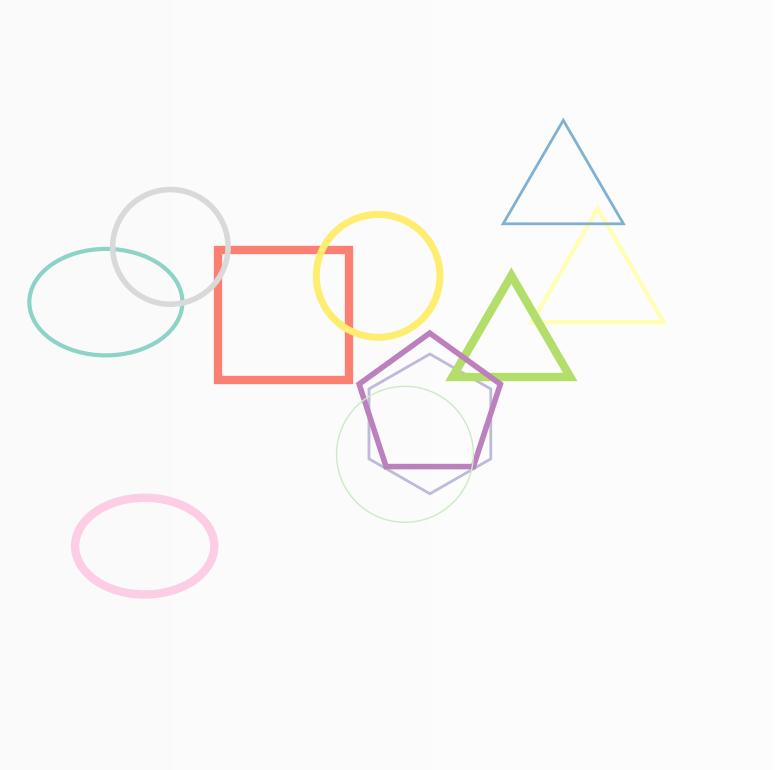[{"shape": "oval", "thickness": 1.5, "radius": 0.49, "center": [0.137, 0.608]}, {"shape": "triangle", "thickness": 1.5, "radius": 0.49, "center": [0.771, 0.631]}, {"shape": "hexagon", "thickness": 1, "radius": 0.45, "center": [0.555, 0.449]}, {"shape": "square", "thickness": 3, "radius": 0.42, "center": [0.366, 0.591]}, {"shape": "triangle", "thickness": 1, "radius": 0.45, "center": [0.727, 0.754]}, {"shape": "triangle", "thickness": 3, "radius": 0.44, "center": [0.66, 0.554]}, {"shape": "oval", "thickness": 3, "radius": 0.45, "center": [0.187, 0.291]}, {"shape": "circle", "thickness": 2, "radius": 0.37, "center": [0.22, 0.679]}, {"shape": "pentagon", "thickness": 2, "radius": 0.48, "center": [0.555, 0.472]}, {"shape": "circle", "thickness": 0.5, "radius": 0.44, "center": [0.523, 0.41]}, {"shape": "circle", "thickness": 2.5, "radius": 0.4, "center": [0.488, 0.642]}]